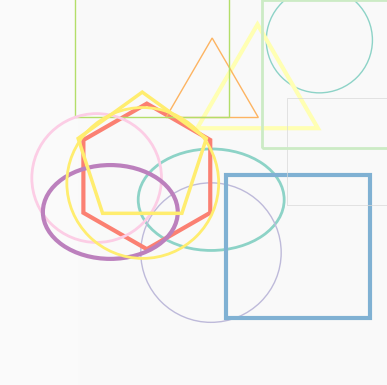[{"shape": "circle", "thickness": 1, "radius": 0.68, "center": [0.824, 0.896]}, {"shape": "oval", "thickness": 2, "radius": 0.94, "center": [0.545, 0.481]}, {"shape": "triangle", "thickness": 3, "radius": 0.9, "center": [0.665, 0.757]}, {"shape": "circle", "thickness": 1, "radius": 0.91, "center": [0.544, 0.344]}, {"shape": "hexagon", "thickness": 3, "radius": 0.95, "center": [0.379, 0.542]}, {"shape": "square", "thickness": 3, "radius": 0.93, "center": [0.77, 0.36]}, {"shape": "triangle", "thickness": 1, "radius": 0.69, "center": [0.547, 0.764]}, {"shape": "square", "thickness": 1, "radius": 1.0, "center": [0.393, 0.896]}, {"shape": "circle", "thickness": 2, "radius": 0.84, "center": [0.249, 0.538]}, {"shape": "square", "thickness": 0.5, "radius": 0.7, "center": [0.88, 0.607]}, {"shape": "oval", "thickness": 3, "radius": 0.87, "center": [0.285, 0.449]}, {"shape": "square", "thickness": 2, "radius": 0.96, "center": [0.87, 0.808]}, {"shape": "pentagon", "thickness": 2.5, "radius": 0.87, "center": [0.367, 0.587]}, {"shape": "circle", "thickness": 2, "radius": 0.98, "center": [0.368, 0.525]}]